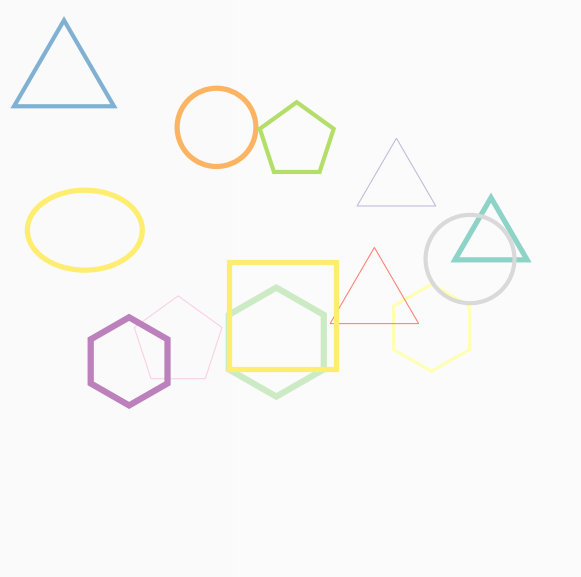[{"shape": "triangle", "thickness": 2.5, "radius": 0.36, "center": [0.845, 0.585]}, {"shape": "hexagon", "thickness": 1.5, "radius": 0.38, "center": [0.742, 0.432]}, {"shape": "triangle", "thickness": 0.5, "radius": 0.39, "center": [0.682, 0.682]}, {"shape": "triangle", "thickness": 0.5, "radius": 0.44, "center": [0.644, 0.483]}, {"shape": "triangle", "thickness": 2, "radius": 0.5, "center": [0.11, 0.865]}, {"shape": "circle", "thickness": 2.5, "radius": 0.34, "center": [0.372, 0.779]}, {"shape": "pentagon", "thickness": 2, "radius": 0.33, "center": [0.511, 0.755]}, {"shape": "pentagon", "thickness": 0.5, "radius": 0.4, "center": [0.306, 0.407]}, {"shape": "circle", "thickness": 2, "radius": 0.38, "center": [0.809, 0.551]}, {"shape": "hexagon", "thickness": 3, "radius": 0.38, "center": [0.222, 0.373]}, {"shape": "hexagon", "thickness": 3, "radius": 0.47, "center": [0.475, 0.407]}, {"shape": "oval", "thickness": 2.5, "radius": 0.49, "center": [0.146, 0.601]}, {"shape": "square", "thickness": 2.5, "radius": 0.46, "center": [0.486, 0.453]}]